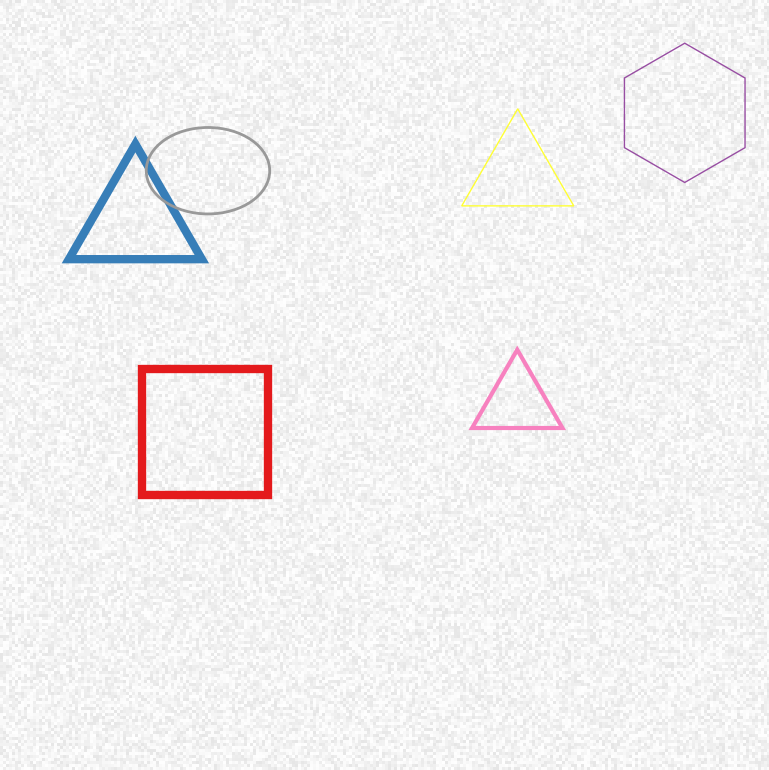[{"shape": "square", "thickness": 3, "radius": 0.41, "center": [0.267, 0.439]}, {"shape": "triangle", "thickness": 3, "radius": 0.5, "center": [0.176, 0.713]}, {"shape": "hexagon", "thickness": 0.5, "radius": 0.45, "center": [0.889, 0.853]}, {"shape": "triangle", "thickness": 0.5, "radius": 0.42, "center": [0.672, 0.775]}, {"shape": "triangle", "thickness": 1.5, "radius": 0.34, "center": [0.672, 0.478]}, {"shape": "oval", "thickness": 1, "radius": 0.4, "center": [0.27, 0.778]}]